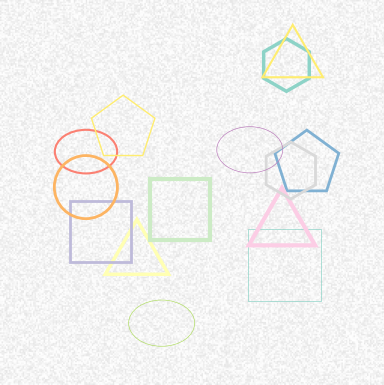[{"shape": "hexagon", "thickness": 2.5, "radius": 0.34, "center": [0.744, 0.831]}, {"shape": "square", "thickness": 0.5, "radius": 0.47, "center": [0.739, 0.312]}, {"shape": "triangle", "thickness": 2.5, "radius": 0.47, "center": [0.356, 0.335]}, {"shape": "square", "thickness": 2, "radius": 0.39, "center": [0.262, 0.399]}, {"shape": "oval", "thickness": 1.5, "radius": 0.4, "center": [0.223, 0.606]}, {"shape": "pentagon", "thickness": 2, "radius": 0.44, "center": [0.797, 0.575]}, {"shape": "circle", "thickness": 2, "radius": 0.41, "center": [0.223, 0.514]}, {"shape": "oval", "thickness": 0.5, "radius": 0.43, "center": [0.42, 0.161]}, {"shape": "triangle", "thickness": 3, "radius": 0.5, "center": [0.732, 0.413]}, {"shape": "hexagon", "thickness": 2, "radius": 0.37, "center": [0.755, 0.557]}, {"shape": "oval", "thickness": 0.5, "radius": 0.43, "center": [0.649, 0.611]}, {"shape": "square", "thickness": 3, "radius": 0.39, "center": [0.467, 0.456]}, {"shape": "pentagon", "thickness": 1, "radius": 0.43, "center": [0.32, 0.666]}, {"shape": "triangle", "thickness": 1.5, "radius": 0.45, "center": [0.76, 0.845]}]